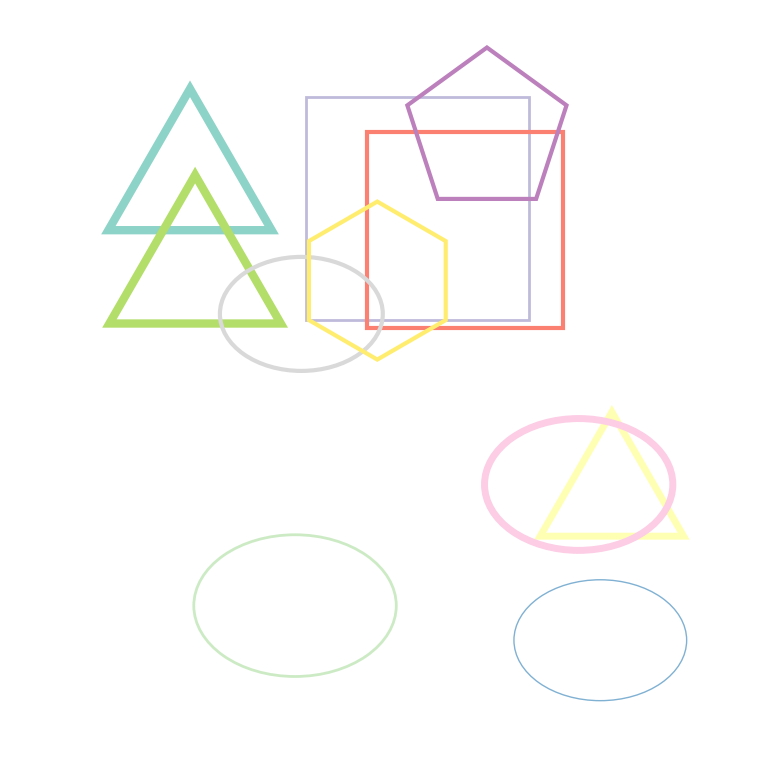[{"shape": "triangle", "thickness": 3, "radius": 0.61, "center": [0.247, 0.762]}, {"shape": "triangle", "thickness": 2.5, "radius": 0.54, "center": [0.795, 0.357]}, {"shape": "square", "thickness": 1, "radius": 0.72, "center": [0.542, 0.729]}, {"shape": "square", "thickness": 1.5, "radius": 0.64, "center": [0.604, 0.702]}, {"shape": "oval", "thickness": 0.5, "radius": 0.56, "center": [0.78, 0.169]}, {"shape": "triangle", "thickness": 3, "radius": 0.64, "center": [0.253, 0.644]}, {"shape": "oval", "thickness": 2.5, "radius": 0.61, "center": [0.752, 0.371]}, {"shape": "oval", "thickness": 1.5, "radius": 0.53, "center": [0.391, 0.592]}, {"shape": "pentagon", "thickness": 1.5, "radius": 0.54, "center": [0.632, 0.83]}, {"shape": "oval", "thickness": 1, "radius": 0.66, "center": [0.383, 0.213]}, {"shape": "hexagon", "thickness": 1.5, "radius": 0.51, "center": [0.49, 0.636]}]